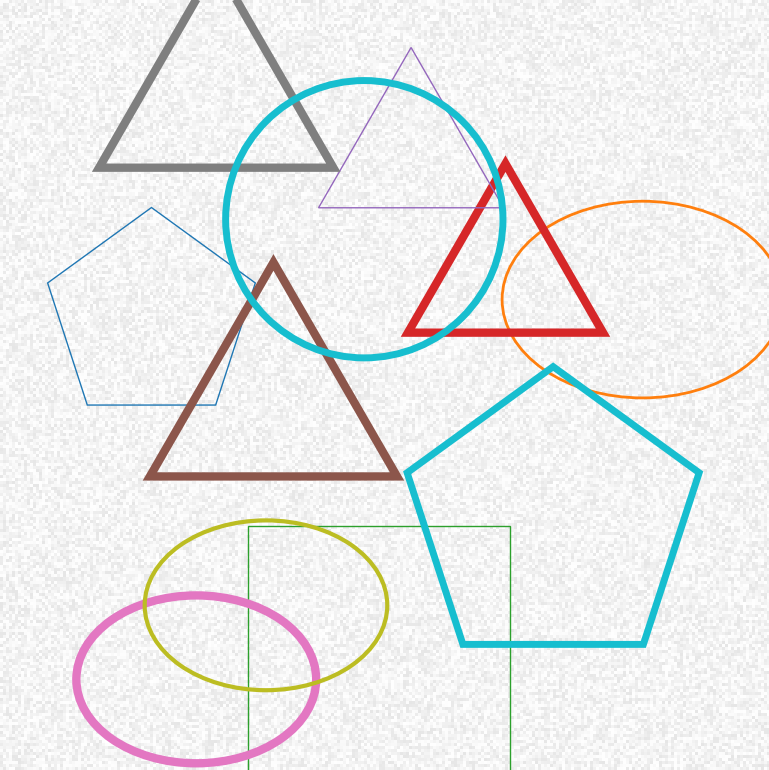[{"shape": "pentagon", "thickness": 0.5, "radius": 0.71, "center": [0.197, 0.589]}, {"shape": "oval", "thickness": 1, "radius": 0.91, "center": [0.835, 0.611]}, {"shape": "square", "thickness": 0.5, "radius": 0.85, "center": [0.492, 0.148]}, {"shape": "triangle", "thickness": 3, "radius": 0.73, "center": [0.656, 0.641]}, {"shape": "triangle", "thickness": 0.5, "radius": 0.69, "center": [0.534, 0.8]}, {"shape": "triangle", "thickness": 3, "radius": 0.93, "center": [0.355, 0.474]}, {"shape": "oval", "thickness": 3, "radius": 0.78, "center": [0.255, 0.118]}, {"shape": "triangle", "thickness": 3, "radius": 0.88, "center": [0.281, 0.87]}, {"shape": "oval", "thickness": 1.5, "radius": 0.79, "center": [0.345, 0.214]}, {"shape": "circle", "thickness": 2.5, "radius": 0.9, "center": [0.473, 0.715]}, {"shape": "pentagon", "thickness": 2.5, "radius": 1.0, "center": [0.718, 0.324]}]